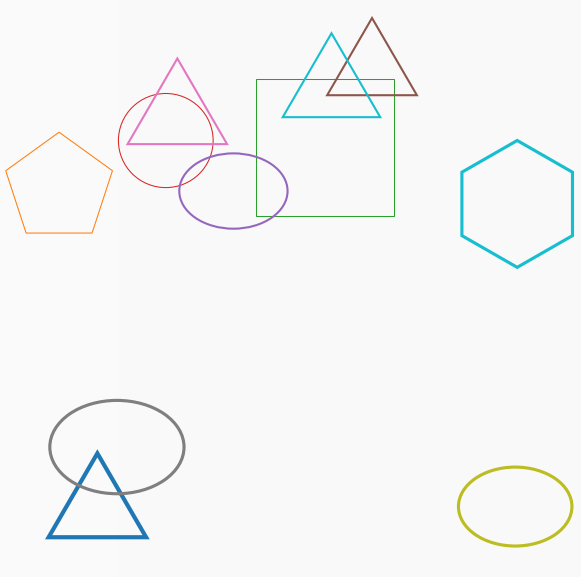[{"shape": "triangle", "thickness": 2, "radius": 0.48, "center": [0.168, 0.117]}, {"shape": "pentagon", "thickness": 0.5, "radius": 0.48, "center": [0.102, 0.674]}, {"shape": "square", "thickness": 0.5, "radius": 0.59, "center": [0.559, 0.744]}, {"shape": "circle", "thickness": 0.5, "radius": 0.41, "center": [0.285, 0.756]}, {"shape": "oval", "thickness": 1, "radius": 0.47, "center": [0.402, 0.668]}, {"shape": "triangle", "thickness": 1, "radius": 0.45, "center": [0.64, 0.879]}, {"shape": "triangle", "thickness": 1, "radius": 0.49, "center": [0.305, 0.799]}, {"shape": "oval", "thickness": 1.5, "radius": 0.58, "center": [0.201, 0.225]}, {"shape": "oval", "thickness": 1.5, "radius": 0.49, "center": [0.886, 0.122]}, {"shape": "triangle", "thickness": 1, "radius": 0.48, "center": [0.57, 0.845]}, {"shape": "hexagon", "thickness": 1.5, "radius": 0.55, "center": [0.89, 0.646]}]